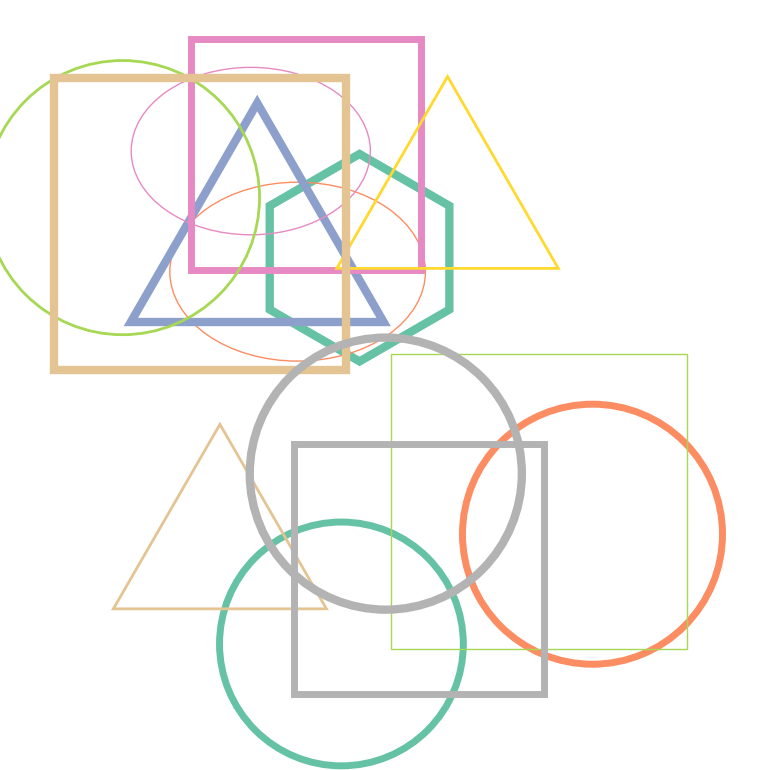[{"shape": "circle", "thickness": 2.5, "radius": 0.79, "center": [0.443, 0.164]}, {"shape": "hexagon", "thickness": 3, "radius": 0.67, "center": [0.467, 0.665]}, {"shape": "oval", "thickness": 0.5, "radius": 0.83, "center": [0.387, 0.647]}, {"shape": "circle", "thickness": 2.5, "radius": 0.84, "center": [0.769, 0.306]}, {"shape": "triangle", "thickness": 3, "radius": 0.95, "center": [0.334, 0.677]}, {"shape": "oval", "thickness": 0.5, "radius": 0.78, "center": [0.326, 0.804]}, {"shape": "square", "thickness": 2.5, "radius": 0.75, "center": [0.397, 0.799]}, {"shape": "circle", "thickness": 1, "radius": 0.89, "center": [0.159, 0.743]}, {"shape": "square", "thickness": 0.5, "radius": 0.96, "center": [0.7, 0.348]}, {"shape": "triangle", "thickness": 1, "radius": 0.83, "center": [0.581, 0.734]}, {"shape": "triangle", "thickness": 1, "radius": 0.8, "center": [0.286, 0.289]}, {"shape": "square", "thickness": 3, "radius": 0.95, "center": [0.26, 0.709]}, {"shape": "square", "thickness": 2.5, "radius": 0.81, "center": [0.544, 0.261]}, {"shape": "circle", "thickness": 3, "radius": 0.88, "center": [0.501, 0.385]}]